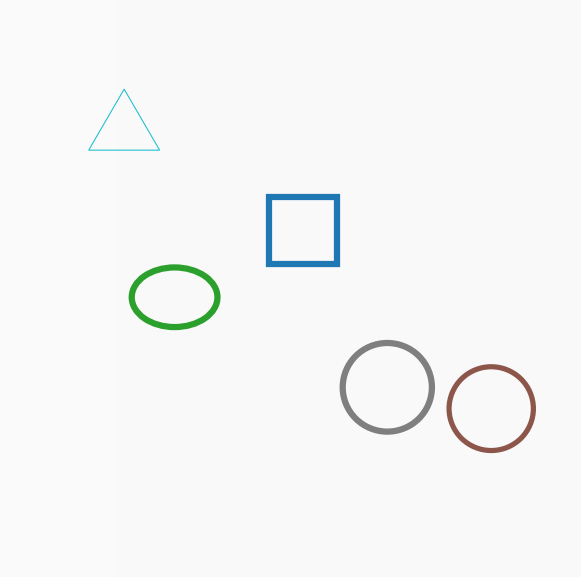[{"shape": "square", "thickness": 3, "radius": 0.29, "center": [0.521, 0.6]}, {"shape": "oval", "thickness": 3, "radius": 0.37, "center": [0.3, 0.484]}, {"shape": "circle", "thickness": 2.5, "radius": 0.36, "center": [0.845, 0.292]}, {"shape": "circle", "thickness": 3, "radius": 0.38, "center": [0.666, 0.328]}, {"shape": "triangle", "thickness": 0.5, "radius": 0.35, "center": [0.214, 0.774]}]